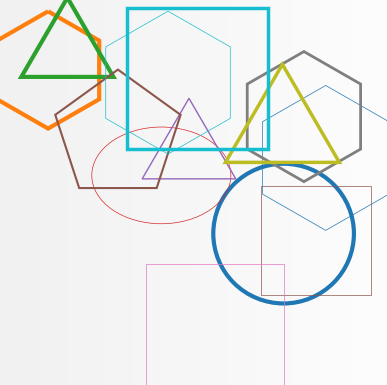[{"shape": "hexagon", "thickness": 0.5, "radius": 0.94, "center": [0.841, 0.59]}, {"shape": "circle", "thickness": 3, "radius": 0.91, "center": [0.732, 0.393]}, {"shape": "hexagon", "thickness": 3, "radius": 0.76, "center": [0.124, 0.818]}, {"shape": "triangle", "thickness": 3, "radius": 0.69, "center": [0.174, 0.869]}, {"shape": "oval", "thickness": 0.5, "radius": 0.9, "center": [0.416, 0.544]}, {"shape": "triangle", "thickness": 1, "radius": 0.7, "center": [0.488, 0.605]}, {"shape": "square", "thickness": 0.5, "radius": 0.71, "center": [0.815, 0.376]}, {"shape": "pentagon", "thickness": 1.5, "radius": 0.85, "center": [0.304, 0.649]}, {"shape": "square", "thickness": 0.5, "radius": 0.89, "center": [0.555, 0.135]}, {"shape": "hexagon", "thickness": 2, "radius": 0.84, "center": [0.784, 0.697]}, {"shape": "triangle", "thickness": 2.5, "radius": 0.85, "center": [0.729, 0.663]}, {"shape": "hexagon", "thickness": 0.5, "radius": 0.93, "center": [0.434, 0.785]}, {"shape": "square", "thickness": 2.5, "radius": 0.91, "center": [0.509, 0.796]}]